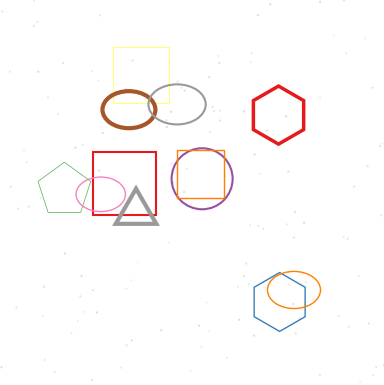[{"shape": "square", "thickness": 1.5, "radius": 0.41, "center": [0.322, 0.523]}, {"shape": "hexagon", "thickness": 2.5, "radius": 0.38, "center": [0.723, 0.701]}, {"shape": "hexagon", "thickness": 1, "radius": 0.38, "center": [0.726, 0.216]}, {"shape": "pentagon", "thickness": 0.5, "radius": 0.36, "center": [0.167, 0.507]}, {"shape": "circle", "thickness": 1.5, "radius": 0.4, "center": [0.525, 0.536]}, {"shape": "oval", "thickness": 1, "radius": 0.34, "center": [0.764, 0.247]}, {"shape": "square", "thickness": 1, "radius": 0.31, "center": [0.521, 0.548]}, {"shape": "square", "thickness": 0.5, "radius": 0.36, "center": [0.366, 0.806]}, {"shape": "oval", "thickness": 3, "radius": 0.34, "center": [0.335, 0.715]}, {"shape": "oval", "thickness": 1, "radius": 0.32, "center": [0.262, 0.495]}, {"shape": "triangle", "thickness": 3, "radius": 0.3, "center": [0.353, 0.449]}, {"shape": "oval", "thickness": 1.5, "radius": 0.37, "center": [0.46, 0.729]}]